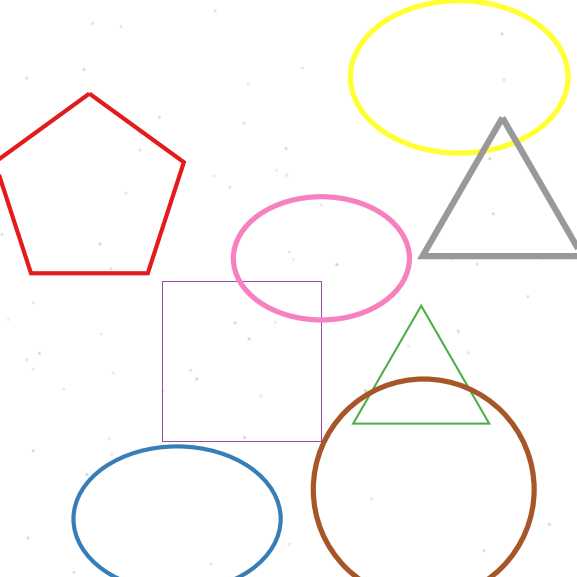[{"shape": "pentagon", "thickness": 2, "radius": 0.86, "center": [0.155, 0.665]}, {"shape": "oval", "thickness": 2, "radius": 0.9, "center": [0.307, 0.101]}, {"shape": "triangle", "thickness": 1, "radius": 0.68, "center": [0.729, 0.334]}, {"shape": "square", "thickness": 0.5, "radius": 0.69, "center": [0.418, 0.374]}, {"shape": "oval", "thickness": 2.5, "radius": 0.94, "center": [0.795, 0.866]}, {"shape": "circle", "thickness": 2.5, "radius": 0.96, "center": [0.734, 0.152]}, {"shape": "oval", "thickness": 2.5, "radius": 0.76, "center": [0.557, 0.552]}, {"shape": "triangle", "thickness": 3, "radius": 0.8, "center": [0.87, 0.636]}]